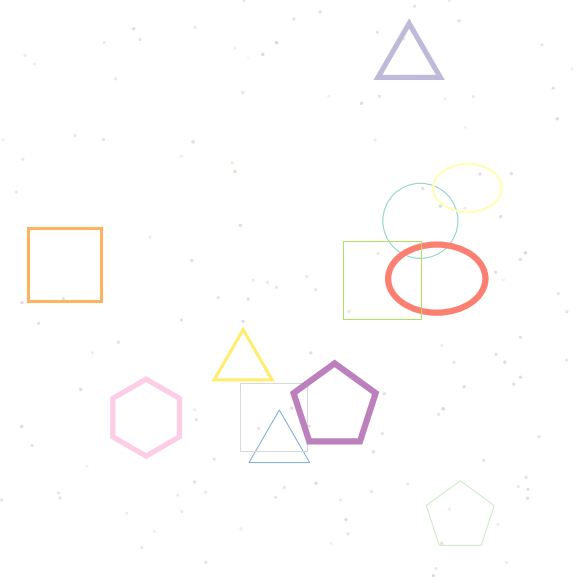[{"shape": "circle", "thickness": 0.5, "radius": 0.32, "center": [0.728, 0.617]}, {"shape": "oval", "thickness": 1, "radius": 0.3, "center": [0.81, 0.674]}, {"shape": "triangle", "thickness": 2.5, "radius": 0.31, "center": [0.708, 0.896]}, {"shape": "oval", "thickness": 3, "radius": 0.42, "center": [0.756, 0.517]}, {"shape": "triangle", "thickness": 0.5, "radius": 0.3, "center": [0.484, 0.228]}, {"shape": "square", "thickness": 1.5, "radius": 0.32, "center": [0.112, 0.542]}, {"shape": "square", "thickness": 0.5, "radius": 0.34, "center": [0.662, 0.515]}, {"shape": "hexagon", "thickness": 2.5, "radius": 0.33, "center": [0.253, 0.276]}, {"shape": "square", "thickness": 0.5, "radius": 0.29, "center": [0.473, 0.278]}, {"shape": "pentagon", "thickness": 3, "radius": 0.37, "center": [0.579, 0.295]}, {"shape": "pentagon", "thickness": 0.5, "radius": 0.31, "center": [0.797, 0.105]}, {"shape": "triangle", "thickness": 1.5, "radius": 0.29, "center": [0.421, 0.37]}]